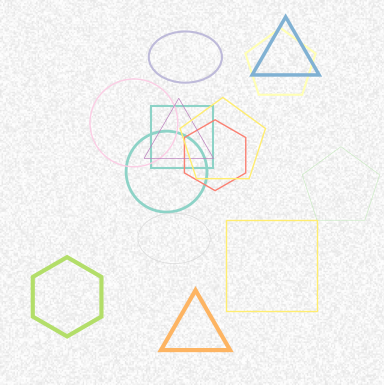[{"shape": "square", "thickness": 1.5, "radius": 0.4, "center": [0.473, 0.645]}, {"shape": "circle", "thickness": 2, "radius": 0.53, "center": [0.433, 0.554]}, {"shape": "pentagon", "thickness": 1.5, "radius": 0.48, "center": [0.729, 0.831]}, {"shape": "oval", "thickness": 1.5, "radius": 0.48, "center": [0.481, 0.852]}, {"shape": "hexagon", "thickness": 1, "radius": 0.46, "center": [0.559, 0.597]}, {"shape": "triangle", "thickness": 2.5, "radius": 0.5, "center": [0.742, 0.856]}, {"shape": "triangle", "thickness": 3, "radius": 0.52, "center": [0.508, 0.143]}, {"shape": "hexagon", "thickness": 3, "radius": 0.51, "center": [0.174, 0.229]}, {"shape": "circle", "thickness": 1, "radius": 0.57, "center": [0.348, 0.681]}, {"shape": "oval", "thickness": 0.5, "radius": 0.47, "center": [0.452, 0.381]}, {"shape": "triangle", "thickness": 0.5, "radius": 0.52, "center": [0.464, 0.641]}, {"shape": "pentagon", "thickness": 0.5, "radius": 0.53, "center": [0.886, 0.513]}, {"shape": "pentagon", "thickness": 1, "radius": 0.58, "center": [0.579, 0.63]}, {"shape": "square", "thickness": 1, "radius": 0.59, "center": [0.706, 0.31]}]